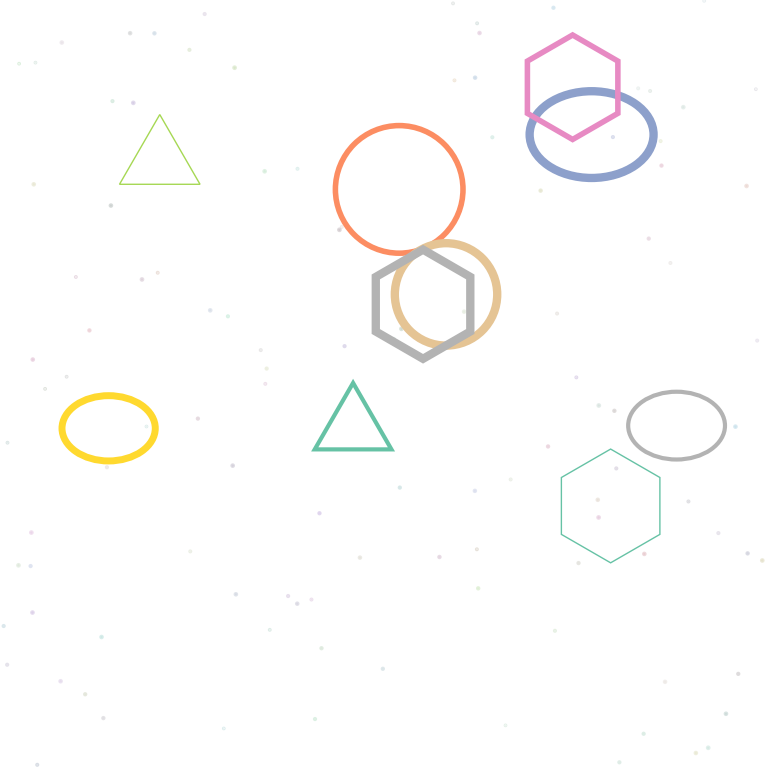[{"shape": "hexagon", "thickness": 0.5, "radius": 0.37, "center": [0.793, 0.343]}, {"shape": "triangle", "thickness": 1.5, "radius": 0.29, "center": [0.459, 0.445]}, {"shape": "circle", "thickness": 2, "radius": 0.41, "center": [0.518, 0.754]}, {"shape": "oval", "thickness": 3, "radius": 0.4, "center": [0.768, 0.825]}, {"shape": "hexagon", "thickness": 2, "radius": 0.34, "center": [0.744, 0.887]}, {"shape": "triangle", "thickness": 0.5, "radius": 0.3, "center": [0.207, 0.791]}, {"shape": "oval", "thickness": 2.5, "radius": 0.3, "center": [0.141, 0.444]}, {"shape": "circle", "thickness": 3, "radius": 0.33, "center": [0.579, 0.618]}, {"shape": "oval", "thickness": 1.5, "radius": 0.31, "center": [0.879, 0.447]}, {"shape": "hexagon", "thickness": 3, "radius": 0.35, "center": [0.549, 0.605]}]